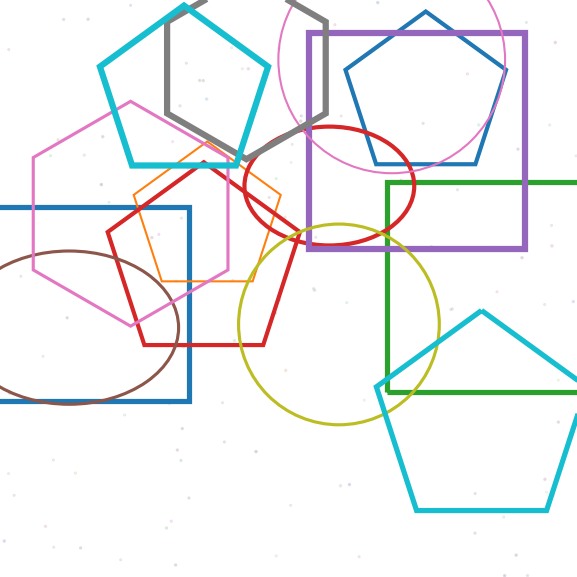[{"shape": "square", "thickness": 2.5, "radius": 0.84, "center": [0.159, 0.473]}, {"shape": "pentagon", "thickness": 2, "radius": 0.73, "center": [0.737, 0.833]}, {"shape": "pentagon", "thickness": 1, "radius": 0.67, "center": [0.359, 0.62]}, {"shape": "square", "thickness": 2.5, "radius": 0.91, "center": [0.851, 0.502]}, {"shape": "pentagon", "thickness": 2, "radius": 0.88, "center": [0.353, 0.543]}, {"shape": "oval", "thickness": 2, "radius": 0.73, "center": [0.57, 0.677]}, {"shape": "square", "thickness": 3, "radius": 0.93, "center": [0.722, 0.755]}, {"shape": "oval", "thickness": 1.5, "radius": 0.95, "center": [0.12, 0.432]}, {"shape": "hexagon", "thickness": 1.5, "radius": 0.97, "center": [0.226, 0.629]}, {"shape": "circle", "thickness": 1, "radius": 0.98, "center": [0.678, 0.895]}, {"shape": "hexagon", "thickness": 3, "radius": 0.79, "center": [0.427, 0.882]}, {"shape": "circle", "thickness": 1.5, "radius": 0.87, "center": [0.587, 0.437]}, {"shape": "pentagon", "thickness": 2.5, "radius": 0.96, "center": [0.834, 0.27]}, {"shape": "pentagon", "thickness": 3, "radius": 0.77, "center": [0.319, 0.836]}]